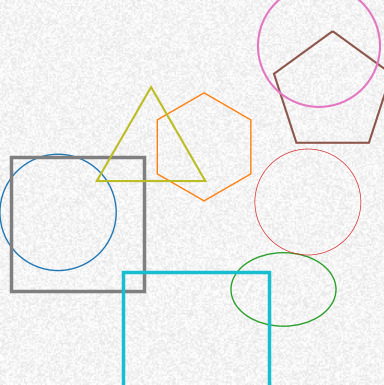[{"shape": "circle", "thickness": 1, "radius": 0.76, "center": [0.151, 0.448]}, {"shape": "hexagon", "thickness": 1, "radius": 0.7, "center": [0.53, 0.618]}, {"shape": "oval", "thickness": 1, "radius": 0.68, "center": [0.736, 0.248]}, {"shape": "circle", "thickness": 0.5, "radius": 0.69, "center": [0.8, 0.475]}, {"shape": "pentagon", "thickness": 1.5, "radius": 0.8, "center": [0.864, 0.759]}, {"shape": "circle", "thickness": 1.5, "radius": 0.79, "center": [0.829, 0.881]}, {"shape": "square", "thickness": 2.5, "radius": 0.87, "center": [0.202, 0.418]}, {"shape": "triangle", "thickness": 1.5, "radius": 0.81, "center": [0.392, 0.611]}, {"shape": "square", "thickness": 2.5, "radius": 0.95, "center": [0.51, 0.102]}]